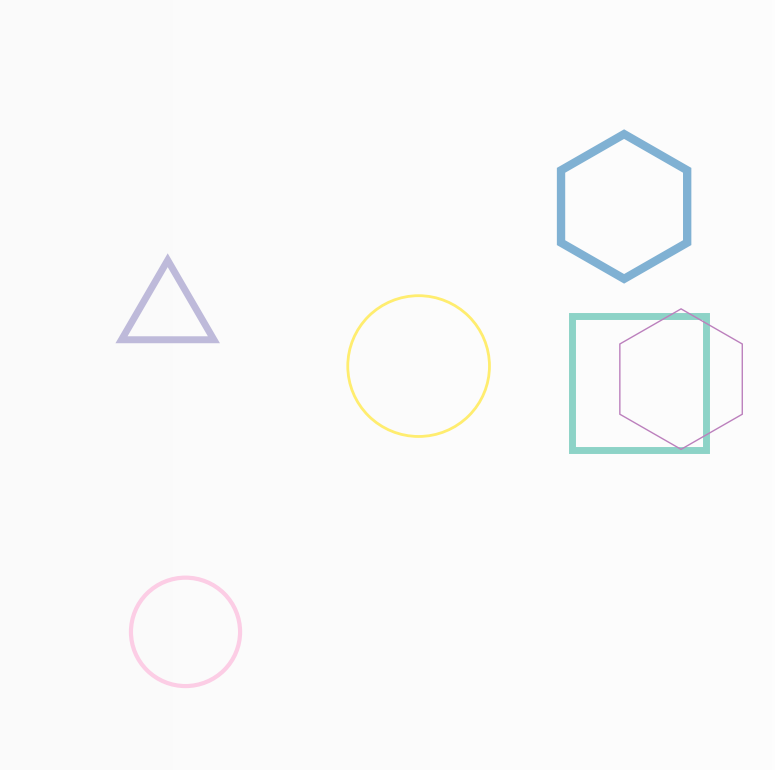[{"shape": "square", "thickness": 2.5, "radius": 0.43, "center": [0.825, 0.503]}, {"shape": "triangle", "thickness": 2.5, "radius": 0.34, "center": [0.216, 0.593]}, {"shape": "hexagon", "thickness": 3, "radius": 0.47, "center": [0.805, 0.732]}, {"shape": "circle", "thickness": 1.5, "radius": 0.35, "center": [0.239, 0.179]}, {"shape": "hexagon", "thickness": 0.5, "radius": 0.46, "center": [0.879, 0.508]}, {"shape": "circle", "thickness": 1, "radius": 0.46, "center": [0.54, 0.525]}]